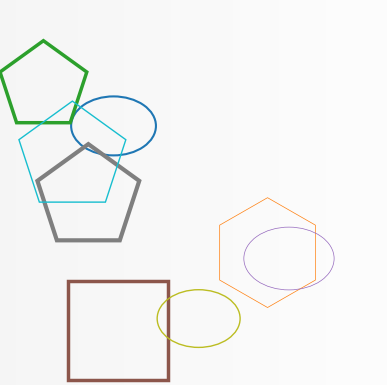[{"shape": "oval", "thickness": 1.5, "radius": 0.55, "center": [0.293, 0.673]}, {"shape": "hexagon", "thickness": 0.5, "radius": 0.71, "center": [0.69, 0.344]}, {"shape": "pentagon", "thickness": 2.5, "radius": 0.59, "center": [0.112, 0.777]}, {"shape": "oval", "thickness": 0.5, "radius": 0.58, "center": [0.746, 0.329]}, {"shape": "square", "thickness": 2.5, "radius": 0.64, "center": [0.304, 0.141]}, {"shape": "pentagon", "thickness": 3, "radius": 0.69, "center": [0.228, 0.488]}, {"shape": "oval", "thickness": 1, "radius": 0.54, "center": [0.513, 0.173]}, {"shape": "pentagon", "thickness": 1, "radius": 0.73, "center": [0.187, 0.592]}]